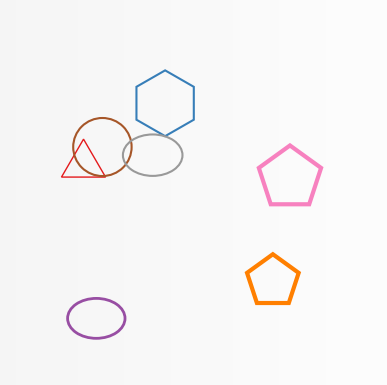[{"shape": "triangle", "thickness": 1, "radius": 0.33, "center": [0.216, 0.573]}, {"shape": "hexagon", "thickness": 1.5, "radius": 0.43, "center": [0.426, 0.732]}, {"shape": "oval", "thickness": 2, "radius": 0.37, "center": [0.249, 0.173]}, {"shape": "pentagon", "thickness": 3, "radius": 0.35, "center": [0.704, 0.27]}, {"shape": "circle", "thickness": 1.5, "radius": 0.38, "center": [0.264, 0.618]}, {"shape": "pentagon", "thickness": 3, "radius": 0.42, "center": [0.748, 0.538]}, {"shape": "oval", "thickness": 1.5, "radius": 0.38, "center": [0.394, 0.597]}]